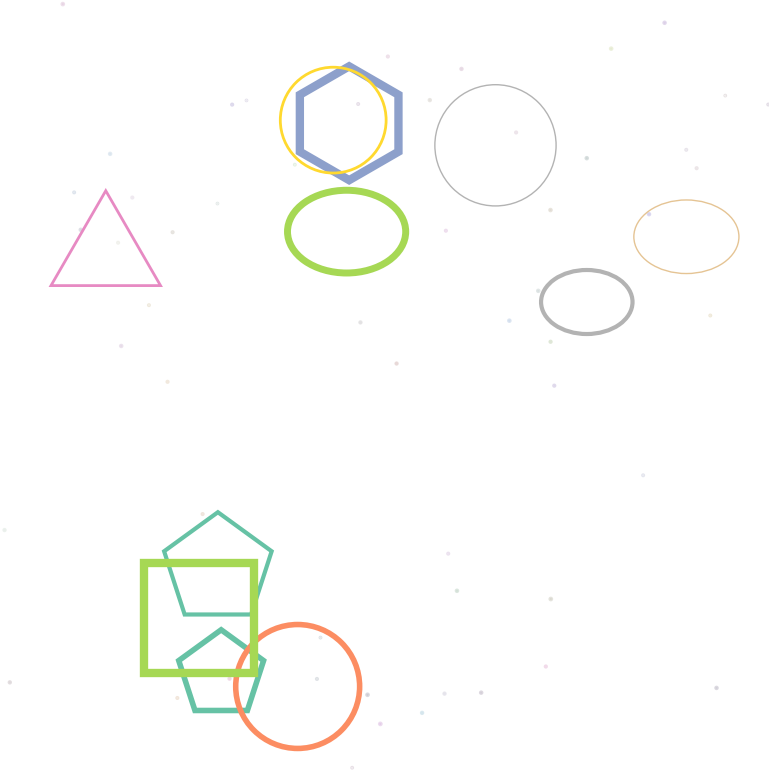[{"shape": "pentagon", "thickness": 2, "radius": 0.29, "center": [0.287, 0.124]}, {"shape": "pentagon", "thickness": 1.5, "radius": 0.37, "center": [0.283, 0.261]}, {"shape": "circle", "thickness": 2, "radius": 0.4, "center": [0.387, 0.108]}, {"shape": "hexagon", "thickness": 3, "radius": 0.37, "center": [0.453, 0.84]}, {"shape": "triangle", "thickness": 1, "radius": 0.41, "center": [0.137, 0.67]}, {"shape": "oval", "thickness": 2.5, "radius": 0.38, "center": [0.45, 0.699]}, {"shape": "square", "thickness": 3, "radius": 0.36, "center": [0.258, 0.197]}, {"shape": "circle", "thickness": 1, "radius": 0.34, "center": [0.433, 0.844]}, {"shape": "oval", "thickness": 0.5, "radius": 0.34, "center": [0.891, 0.693]}, {"shape": "circle", "thickness": 0.5, "radius": 0.39, "center": [0.643, 0.811]}, {"shape": "oval", "thickness": 1.5, "radius": 0.3, "center": [0.762, 0.608]}]